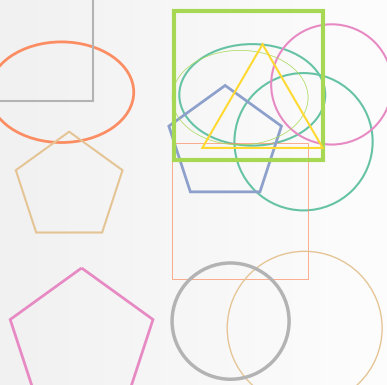[{"shape": "circle", "thickness": 1.5, "radius": 0.89, "center": [0.783, 0.632]}, {"shape": "oval", "thickness": 1.5, "radius": 0.94, "center": [0.651, 0.754]}, {"shape": "oval", "thickness": 2, "radius": 0.93, "center": [0.158, 0.76]}, {"shape": "square", "thickness": 0.5, "radius": 0.88, "center": [0.619, 0.452]}, {"shape": "pentagon", "thickness": 2, "radius": 0.76, "center": [0.581, 0.625]}, {"shape": "circle", "thickness": 1.5, "radius": 0.78, "center": [0.856, 0.781]}, {"shape": "pentagon", "thickness": 2, "radius": 0.97, "center": [0.211, 0.11]}, {"shape": "oval", "thickness": 0.5, "radius": 0.88, "center": [0.62, 0.746]}, {"shape": "square", "thickness": 3, "radius": 0.96, "center": [0.641, 0.777]}, {"shape": "triangle", "thickness": 1.5, "radius": 0.9, "center": [0.678, 0.705]}, {"shape": "circle", "thickness": 1, "radius": 1.0, "center": [0.786, 0.147]}, {"shape": "pentagon", "thickness": 1.5, "radius": 0.72, "center": [0.178, 0.513]}, {"shape": "square", "thickness": 1.5, "radius": 0.68, "center": [0.104, 0.874]}, {"shape": "circle", "thickness": 2.5, "radius": 0.75, "center": [0.595, 0.166]}]